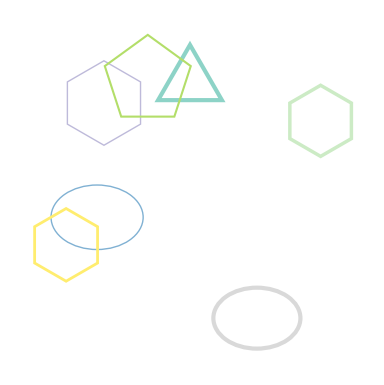[{"shape": "triangle", "thickness": 3, "radius": 0.48, "center": [0.493, 0.788]}, {"shape": "hexagon", "thickness": 1, "radius": 0.55, "center": [0.27, 0.732]}, {"shape": "oval", "thickness": 1, "radius": 0.6, "center": [0.252, 0.436]}, {"shape": "pentagon", "thickness": 1.5, "radius": 0.59, "center": [0.384, 0.792]}, {"shape": "oval", "thickness": 3, "radius": 0.57, "center": [0.667, 0.174]}, {"shape": "hexagon", "thickness": 2.5, "radius": 0.46, "center": [0.833, 0.686]}, {"shape": "hexagon", "thickness": 2, "radius": 0.47, "center": [0.172, 0.364]}]